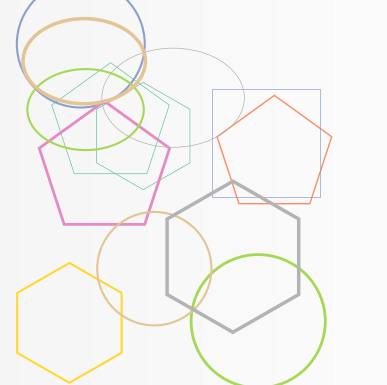[{"shape": "hexagon", "thickness": 0.5, "radius": 0.7, "center": [0.37, 0.647]}, {"shape": "pentagon", "thickness": 0.5, "radius": 0.8, "center": [0.285, 0.678]}, {"shape": "pentagon", "thickness": 1, "radius": 0.78, "center": [0.708, 0.597]}, {"shape": "square", "thickness": 0.5, "radius": 0.7, "center": [0.686, 0.628]}, {"shape": "circle", "thickness": 1.5, "radius": 0.83, "center": [0.208, 0.886]}, {"shape": "pentagon", "thickness": 2, "radius": 0.88, "center": [0.269, 0.56]}, {"shape": "oval", "thickness": 1.5, "radius": 0.75, "center": [0.221, 0.715]}, {"shape": "circle", "thickness": 2, "radius": 0.87, "center": [0.666, 0.166]}, {"shape": "hexagon", "thickness": 1.5, "radius": 0.78, "center": [0.179, 0.161]}, {"shape": "oval", "thickness": 2.5, "radius": 0.79, "center": [0.217, 0.841]}, {"shape": "circle", "thickness": 1.5, "radius": 0.74, "center": [0.398, 0.302]}, {"shape": "oval", "thickness": 0.5, "radius": 0.92, "center": [0.447, 0.746]}, {"shape": "hexagon", "thickness": 2.5, "radius": 0.98, "center": [0.601, 0.333]}]